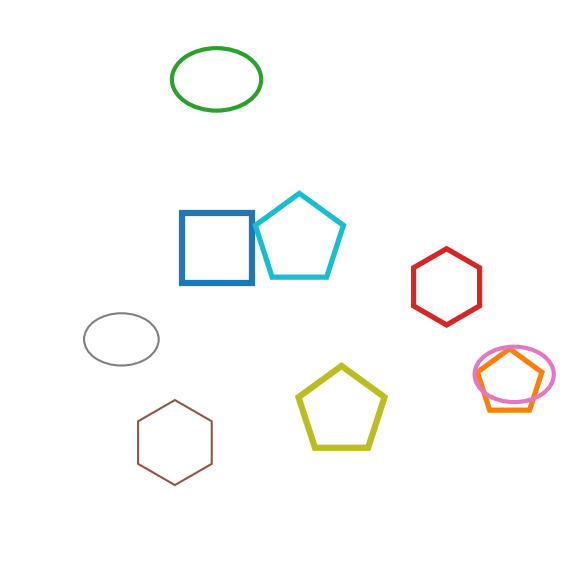[{"shape": "square", "thickness": 3, "radius": 0.3, "center": [0.376, 0.569]}, {"shape": "pentagon", "thickness": 2.5, "radius": 0.29, "center": [0.882, 0.336]}, {"shape": "oval", "thickness": 2, "radius": 0.39, "center": [0.375, 0.862]}, {"shape": "hexagon", "thickness": 2.5, "radius": 0.33, "center": [0.773, 0.502]}, {"shape": "hexagon", "thickness": 1, "radius": 0.37, "center": [0.303, 0.233]}, {"shape": "oval", "thickness": 2, "radius": 0.34, "center": [0.89, 0.351]}, {"shape": "oval", "thickness": 1, "radius": 0.32, "center": [0.21, 0.411]}, {"shape": "pentagon", "thickness": 3, "radius": 0.39, "center": [0.591, 0.287]}, {"shape": "pentagon", "thickness": 2.5, "radius": 0.4, "center": [0.518, 0.584]}]